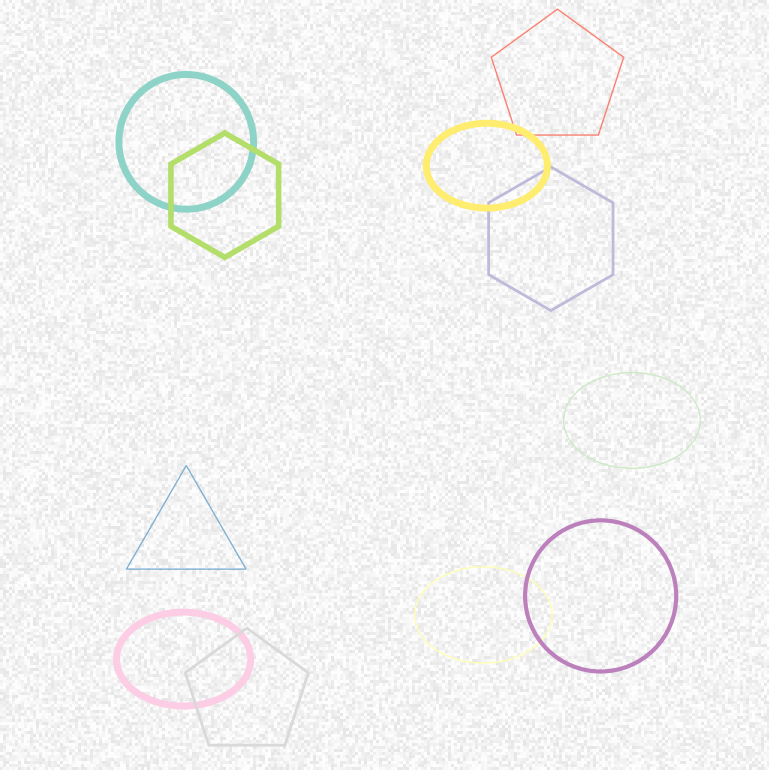[{"shape": "circle", "thickness": 2.5, "radius": 0.44, "center": [0.242, 0.816]}, {"shape": "oval", "thickness": 0.5, "radius": 0.45, "center": [0.628, 0.201]}, {"shape": "hexagon", "thickness": 1, "radius": 0.47, "center": [0.715, 0.69]}, {"shape": "pentagon", "thickness": 0.5, "radius": 0.45, "center": [0.724, 0.898]}, {"shape": "triangle", "thickness": 0.5, "radius": 0.45, "center": [0.242, 0.306]}, {"shape": "hexagon", "thickness": 2, "radius": 0.4, "center": [0.292, 0.747]}, {"shape": "oval", "thickness": 2.5, "radius": 0.44, "center": [0.238, 0.144]}, {"shape": "pentagon", "thickness": 1, "radius": 0.42, "center": [0.321, 0.1]}, {"shape": "circle", "thickness": 1.5, "radius": 0.49, "center": [0.78, 0.226]}, {"shape": "oval", "thickness": 0.5, "radius": 0.44, "center": [0.821, 0.454]}, {"shape": "oval", "thickness": 2.5, "radius": 0.39, "center": [0.632, 0.785]}]